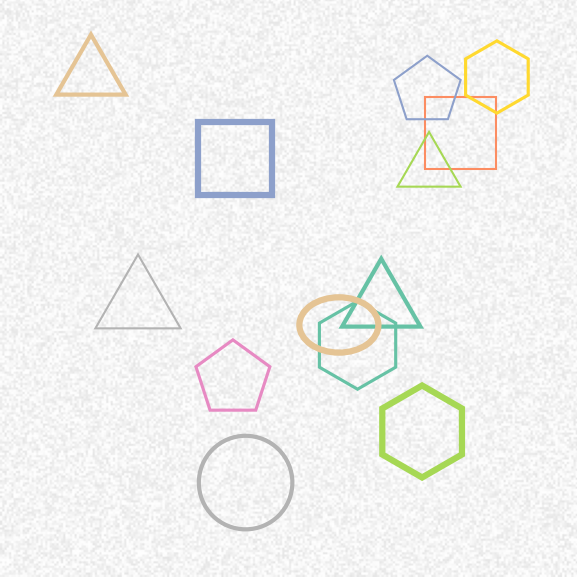[{"shape": "triangle", "thickness": 2, "radius": 0.39, "center": [0.66, 0.473]}, {"shape": "hexagon", "thickness": 1.5, "radius": 0.38, "center": [0.619, 0.401]}, {"shape": "square", "thickness": 1, "radius": 0.31, "center": [0.798, 0.768]}, {"shape": "pentagon", "thickness": 1, "radius": 0.3, "center": [0.74, 0.842]}, {"shape": "square", "thickness": 3, "radius": 0.32, "center": [0.407, 0.725]}, {"shape": "pentagon", "thickness": 1.5, "radius": 0.34, "center": [0.403, 0.343]}, {"shape": "hexagon", "thickness": 3, "radius": 0.4, "center": [0.731, 0.252]}, {"shape": "triangle", "thickness": 1, "radius": 0.32, "center": [0.743, 0.707]}, {"shape": "hexagon", "thickness": 1.5, "radius": 0.31, "center": [0.86, 0.866]}, {"shape": "oval", "thickness": 3, "radius": 0.34, "center": [0.587, 0.436]}, {"shape": "triangle", "thickness": 2, "radius": 0.35, "center": [0.158, 0.87]}, {"shape": "triangle", "thickness": 1, "radius": 0.43, "center": [0.239, 0.473]}, {"shape": "circle", "thickness": 2, "radius": 0.4, "center": [0.425, 0.164]}]